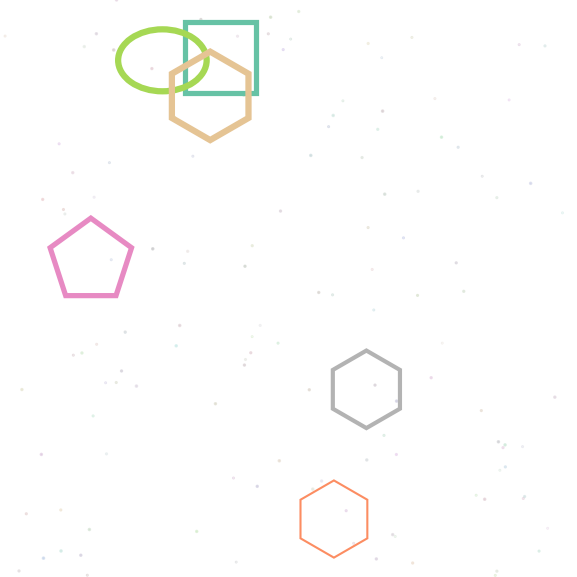[{"shape": "square", "thickness": 2.5, "radius": 0.31, "center": [0.382, 0.9]}, {"shape": "hexagon", "thickness": 1, "radius": 0.33, "center": [0.578, 0.1]}, {"shape": "pentagon", "thickness": 2.5, "radius": 0.37, "center": [0.157, 0.547]}, {"shape": "oval", "thickness": 3, "radius": 0.38, "center": [0.281, 0.895]}, {"shape": "hexagon", "thickness": 3, "radius": 0.38, "center": [0.364, 0.833]}, {"shape": "hexagon", "thickness": 2, "radius": 0.34, "center": [0.634, 0.325]}]